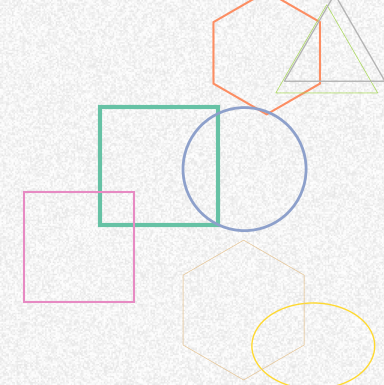[{"shape": "square", "thickness": 3, "radius": 0.77, "center": [0.412, 0.569]}, {"shape": "hexagon", "thickness": 1.5, "radius": 0.8, "center": [0.693, 0.863]}, {"shape": "circle", "thickness": 2, "radius": 0.8, "center": [0.635, 0.561]}, {"shape": "square", "thickness": 1.5, "radius": 0.72, "center": [0.205, 0.359]}, {"shape": "triangle", "thickness": 0.5, "radius": 0.76, "center": [0.849, 0.835]}, {"shape": "oval", "thickness": 1, "radius": 0.8, "center": [0.814, 0.101]}, {"shape": "hexagon", "thickness": 0.5, "radius": 0.91, "center": [0.633, 0.195]}, {"shape": "triangle", "thickness": 1, "radius": 0.75, "center": [0.869, 0.864]}]